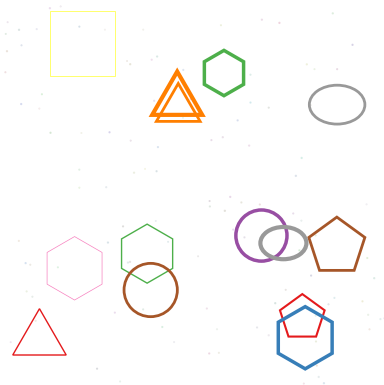[{"shape": "pentagon", "thickness": 1.5, "radius": 0.31, "center": [0.785, 0.175]}, {"shape": "triangle", "thickness": 1, "radius": 0.4, "center": [0.103, 0.118]}, {"shape": "hexagon", "thickness": 2.5, "radius": 0.4, "center": [0.793, 0.123]}, {"shape": "hexagon", "thickness": 1, "radius": 0.38, "center": [0.382, 0.341]}, {"shape": "hexagon", "thickness": 2.5, "radius": 0.29, "center": [0.582, 0.81]}, {"shape": "circle", "thickness": 2.5, "radius": 0.33, "center": [0.679, 0.388]}, {"shape": "triangle", "thickness": 2, "radius": 0.33, "center": [0.463, 0.718]}, {"shape": "triangle", "thickness": 3, "radius": 0.37, "center": [0.46, 0.739]}, {"shape": "square", "thickness": 0.5, "radius": 0.42, "center": [0.213, 0.887]}, {"shape": "pentagon", "thickness": 2, "radius": 0.38, "center": [0.875, 0.36]}, {"shape": "circle", "thickness": 2, "radius": 0.35, "center": [0.391, 0.247]}, {"shape": "hexagon", "thickness": 0.5, "radius": 0.41, "center": [0.194, 0.303]}, {"shape": "oval", "thickness": 3, "radius": 0.3, "center": [0.736, 0.369]}, {"shape": "oval", "thickness": 2, "radius": 0.36, "center": [0.876, 0.728]}]